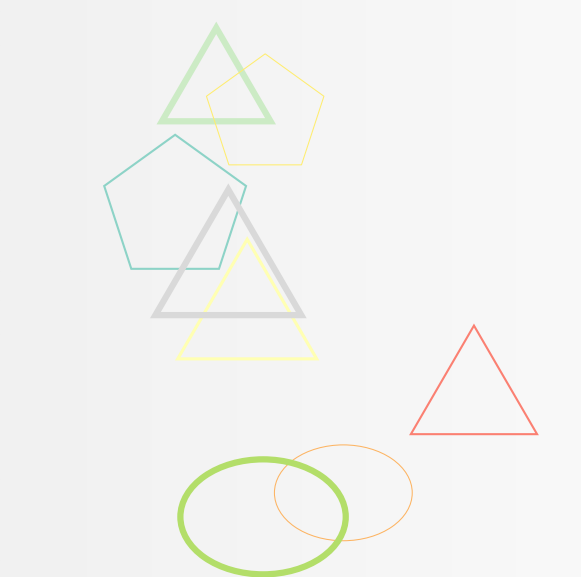[{"shape": "pentagon", "thickness": 1, "radius": 0.64, "center": [0.301, 0.637]}, {"shape": "triangle", "thickness": 1.5, "radius": 0.69, "center": [0.425, 0.447]}, {"shape": "triangle", "thickness": 1, "radius": 0.63, "center": [0.815, 0.31]}, {"shape": "oval", "thickness": 0.5, "radius": 0.59, "center": [0.591, 0.146]}, {"shape": "oval", "thickness": 3, "radius": 0.71, "center": [0.453, 0.104]}, {"shape": "triangle", "thickness": 3, "radius": 0.72, "center": [0.393, 0.526]}, {"shape": "triangle", "thickness": 3, "radius": 0.54, "center": [0.372, 0.843]}, {"shape": "pentagon", "thickness": 0.5, "radius": 0.53, "center": [0.456, 0.8]}]